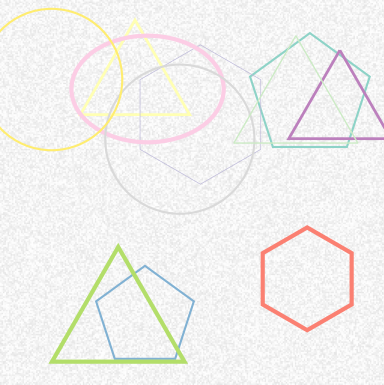[{"shape": "pentagon", "thickness": 1.5, "radius": 0.82, "center": [0.805, 0.751]}, {"shape": "triangle", "thickness": 2, "radius": 0.82, "center": [0.351, 0.784]}, {"shape": "hexagon", "thickness": 0.5, "radius": 0.9, "center": [0.521, 0.703]}, {"shape": "hexagon", "thickness": 3, "radius": 0.67, "center": [0.798, 0.276]}, {"shape": "pentagon", "thickness": 1.5, "radius": 0.67, "center": [0.377, 0.176]}, {"shape": "triangle", "thickness": 3, "radius": 0.99, "center": [0.307, 0.16]}, {"shape": "oval", "thickness": 3, "radius": 0.99, "center": [0.383, 0.769]}, {"shape": "circle", "thickness": 1.5, "radius": 0.97, "center": [0.467, 0.638]}, {"shape": "triangle", "thickness": 2, "radius": 0.77, "center": [0.883, 0.716]}, {"shape": "triangle", "thickness": 1, "radius": 0.93, "center": [0.768, 0.721]}, {"shape": "circle", "thickness": 1.5, "radius": 0.92, "center": [0.134, 0.793]}]